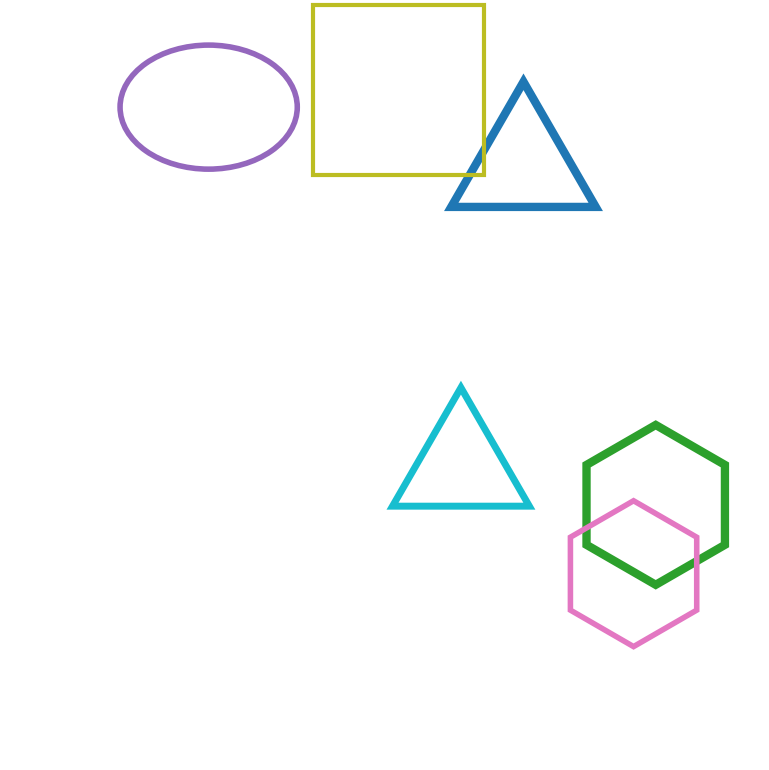[{"shape": "triangle", "thickness": 3, "radius": 0.54, "center": [0.68, 0.785]}, {"shape": "hexagon", "thickness": 3, "radius": 0.52, "center": [0.852, 0.344]}, {"shape": "oval", "thickness": 2, "radius": 0.58, "center": [0.271, 0.861]}, {"shape": "hexagon", "thickness": 2, "radius": 0.47, "center": [0.823, 0.255]}, {"shape": "square", "thickness": 1.5, "radius": 0.55, "center": [0.517, 0.883]}, {"shape": "triangle", "thickness": 2.5, "radius": 0.51, "center": [0.599, 0.394]}]